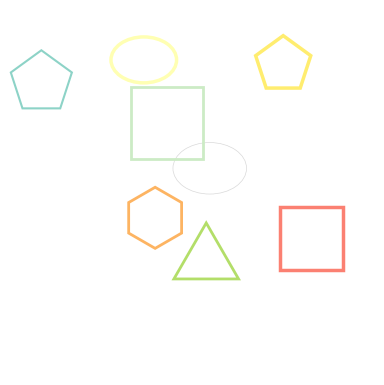[{"shape": "pentagon", "thickness": 1.5, "radius": 0.42, "center": [0.107, 0.786]}, {"shape": "oval", "thickness": 2.5, "radius": 0.43, "center": [0.373, 0.844]}, {"shape": "square", "thickness": 2.5, "radius": 0.41, "center": [0.809, 0.38]}, {"shape": "hexagon", "thickness": 2, "radius": 0.4, "center": [0.403, 0.434]}, {"shape": "triangle", "thickness": 2, "radius": 0.48, "center": [0.536, 0.324]}, {"shape": "oval", "thickness": 0.5, "radius": 0.48, "center": [0.545, 0.563]}, {"shape": "square", "thickness": 2, "radius": 0.47, "center": [0.434, 0.68]}, {"shape": "pentagon", "thickness": 2.5, "radius": 0.38, "center": [0.736, 0.832]}]